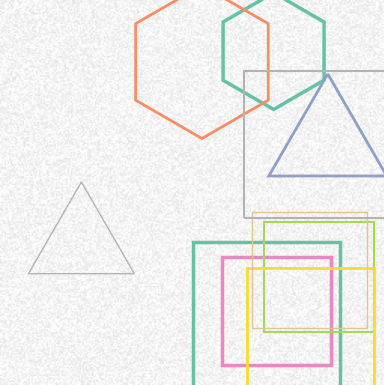[{"shape": "hexagon", "thickness": 2.5, "radius": 0.76, "center": [0.711, 0.867]}, {"shape": "square", "thickness": 2.5, "radius": 0.95, "center": [0.692, 0.182]}, {"shape": "hexagon", "thickness": 2, "radius": 0.99, "center": [0.524, 0.839]}, {"shape": "triangle", "thickness": 2, "radius": 0.88, "center": [0.851, 0.631]}, {"shape": "square", "thickness": 2.5, "radius": 0.7, "center": [0.718, 0.193]}, {"shape": "square", "thickness": 1.5, "radius": 0.71, "center": [0.829, 0.281]}, {"shape": "square", "thickness": 2, "radius": 0.82, "center": [0.806, 0.141]}, {"shape": "square", "thickness": 1, "radius": 0.75, "center": [0.804, 0.299]}, {"shape": "square", "thickness": 1.5, "radius": 0.96, "center": [0.826, 0.625]}, {"shape": "triangle", "thickness": 1, "radius": 0.79, "center": [0.211, 0.369]}]